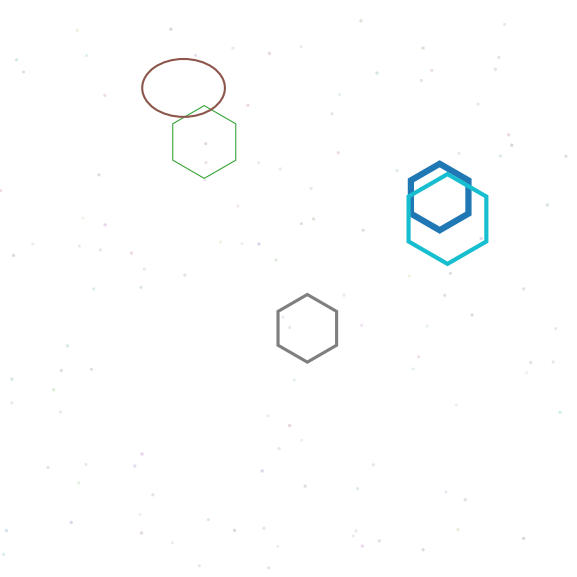[{"shape": "hexagon", "thickness": 3, "radius": 0.29, "center": [0.761, 0.658]}, {"shape": "hexagon", "thickness": 0.5, "radius": 0.31, "center": [0.354, 0.753]}, {"shape": "oval", "thickness": 1, "radius": 0.36, "center": [0.318, 0.847]}, {"shape": "hexagon", "thickness": 1.5, "radius": 0.29, "center": [0.532, 0.431]}, {"shape": "hexagon", "thickness": 2, "radius": 0.39, "center": [0.775, 0.62]}]